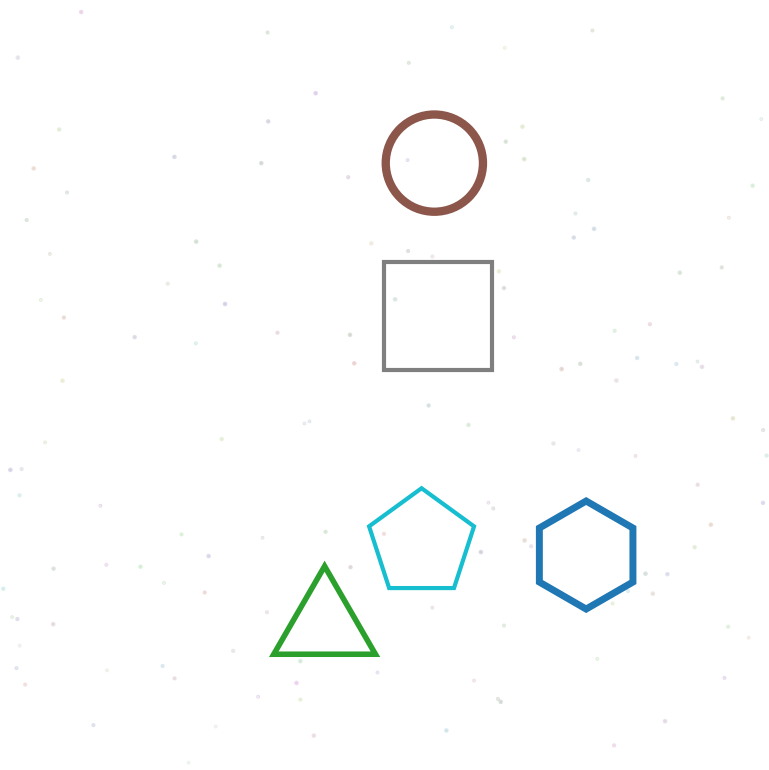[{"shape": "hexagon", "thickness": 2.5, "radius": 0.35, "center": [0.761, 0.279]}, {"shape": "triangle", "thickness": 2, "radius": 0.38, "center": [0.422, 0.188]}, {"shape": "circle", "thickness": 3, "radius": 0.32, "center": [0.564, 0.788]}, {"shape": "square", "thickness": 1.5, "radius": 0.35, "center": [0.569, 0.59]}, {"shape": "pentagon", "thickness": 1.5, "radius": 0.36, "center": [0.547, 0.294]}]